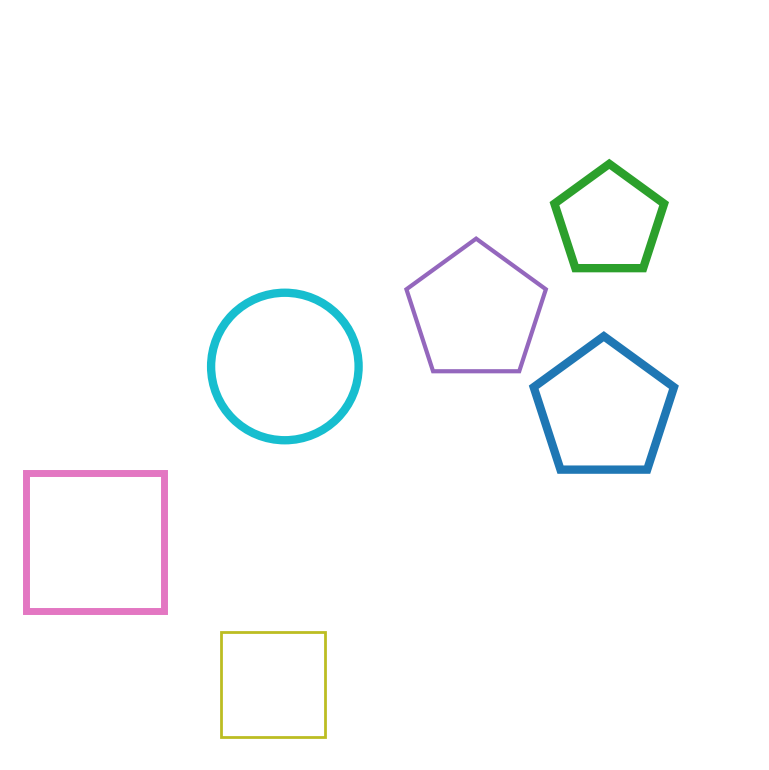[{"shape": "pentagon", "thickness": 3, "radius": 0.48, "center": [0.784, 0.468]}, {"shape": "pentagon", "thickness": 3, "radius": 0.37, "center": [0.791, 0.712]}, {"shape": "pentagon", "thickness": 1.5, "radius": 0.48, "center": [0.618, 0.595]}, {"shape": "square", "thickness": 2.5, "radius": 0.45, "center": [0.123, 0.296]}, {"shape": "square", "thickness": 1, "radius": 0.34, "center": [0.355, 0.111]}, {"shape": "circle", "thickness": 3, "radius": 0.48, "center": [0.37, 0.524]}]